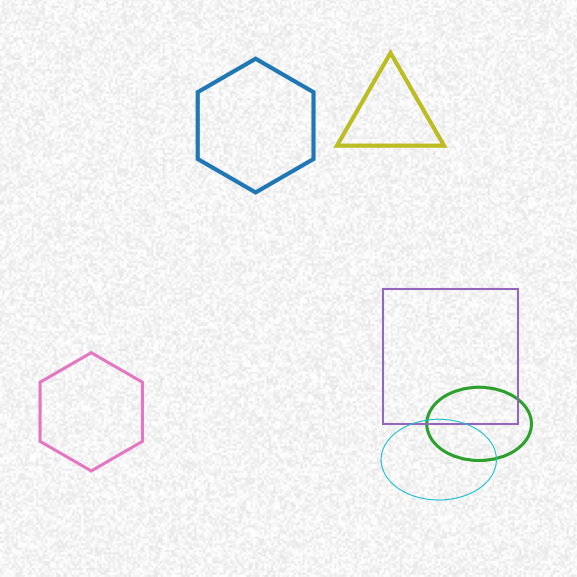[{"shape": "hexagon", "thickness": 2, "radius": 0.58, "center": [0.443, 0.782]}, {"shape": "oval", "thickness": 1.5, "radius": 0.45, "center": [0.83, 0.265]}, {"shape": "square", "thickness": 1, "radius": 0.58, "center": [0.78, 0.382]}, {"shape": "hexagon", "thickness": 1.5, "radius": 0.51, "center": [0.158, 0.286]}, {"shape": "triangle", "thickness": 2, "radius": 0.54, "center": [0.676, 0.8]}, {"shape": "oval", "thickness": 0.5, "radius": 0.5, "center": [0.76, 0.203]}]